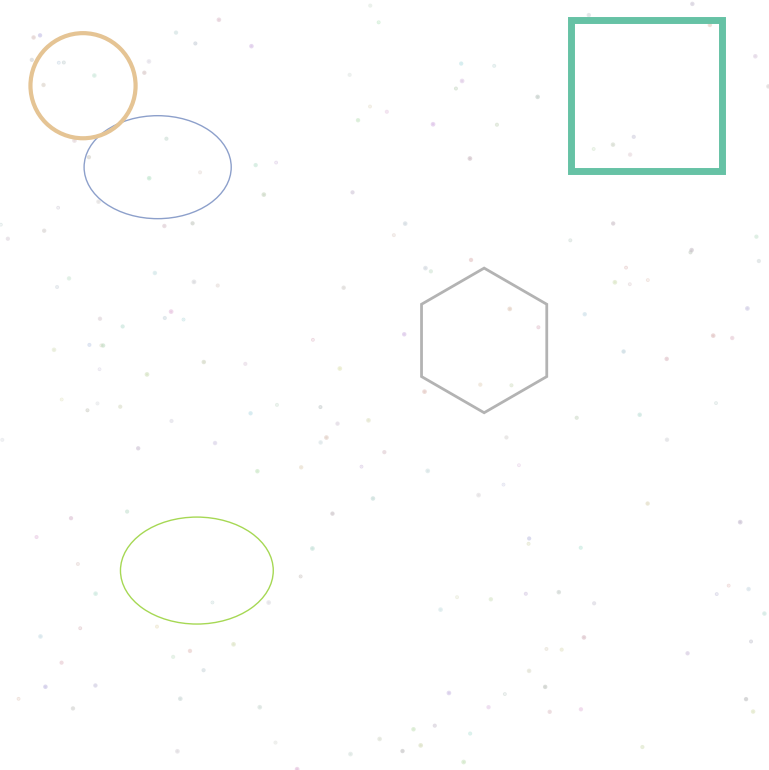[{"shape": "square", "thickness": 2.5, "radius": 0.49, "center": [0.839, 0.876]}, {"shape": "oval", "thickness": 0.5, "radius": 0.48, "center": [0.205, 0.783]}, {"shape": "oval", "thickness": 0.5, "radius": 0.5, "center": [0.256, 0.259]}, {"shape": "circle", "thickness": 1.5, "radius": 0.34, "center": [0.108, 0.889]}, {"shape": "hexagon", "thickness": 1, "radius": 0.47, "center": [0.629, 0.558]}]